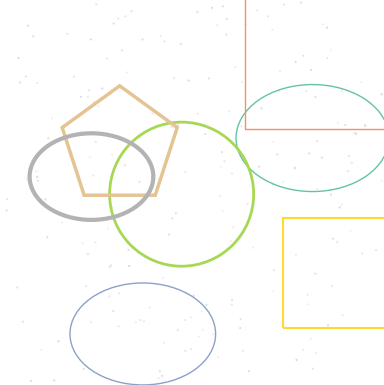[{"shape": "oval", "thickness": 1, "radius": 0.99, "center": [0.812, 0.641]}, {"shape": "square", "thickness": 1, "radius": 0.92, "center": [0.821, 0.851]}, {"shape": "oval", "thickness": 1, "radius": 0.95, "center": [0.371, 0.133]}, {"shape": "circle", "thickness": 2, "radius": 0.94, "center": [0.472, 0.496]}, {"shape": "square", "thickness": 1.5, "radius": 0.71, "center": [0.878, 0.291]}, {"shape": "pentagon", "thickness": 2.5, "radius": 0.79, "center": [0.311, 0.62]}, {"shape": "oval", "thickness": 3, "radius": 0.8, "center": [0.238, 0.541]}]